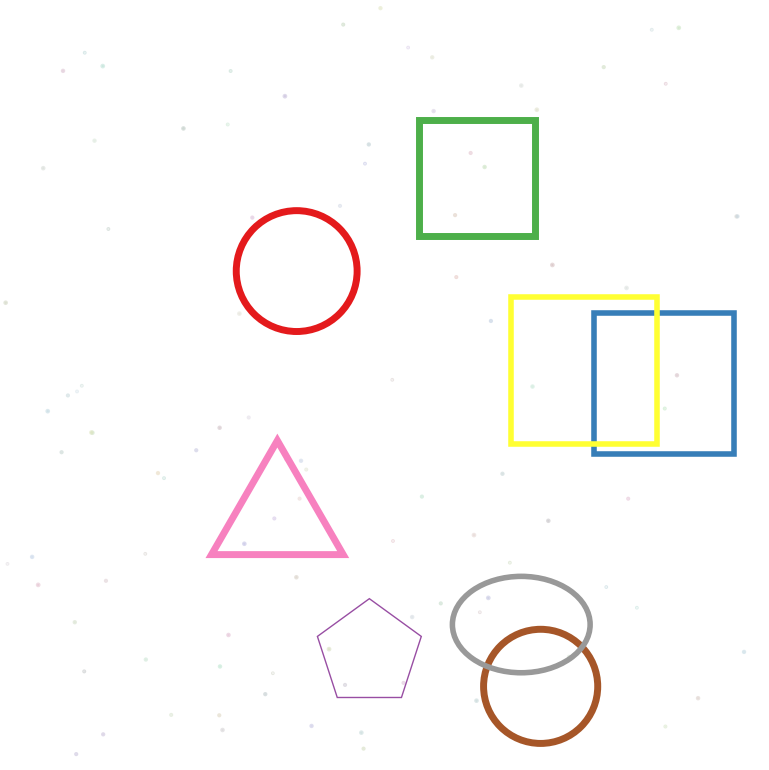[{"shape": "circle", "thickness": 2.5, "radius": 0.39, "center": [0.385, 0.648]}, {"shape": "square", "thickness": 2, "radius": 0.46, "center": [0.862, 0.502]}, {"shape": "square", "thickness": 2.5, "radius": 0.38, "center": [0.619, 0.769]}, {"shape": "pentagon", "thickness": 0.5, "radius": 0.35, "center": [0.48, 0.152]}, {"shape": "square", "thickness": 2, "radius": 0.48, "center": [0.758, 0.519]}, {"shape": "circle", "thickness": 2.5, "radius": 0.37, "center": [0.702, 0.109]}, {"shape": "triangle", "thickness": 2.5, "radius": 0.49, "center": [0.36, 0.329]}, {"shape": "oval", "thickness": 2, "radius": 0.45, "center": [0.677, 0.189]}]